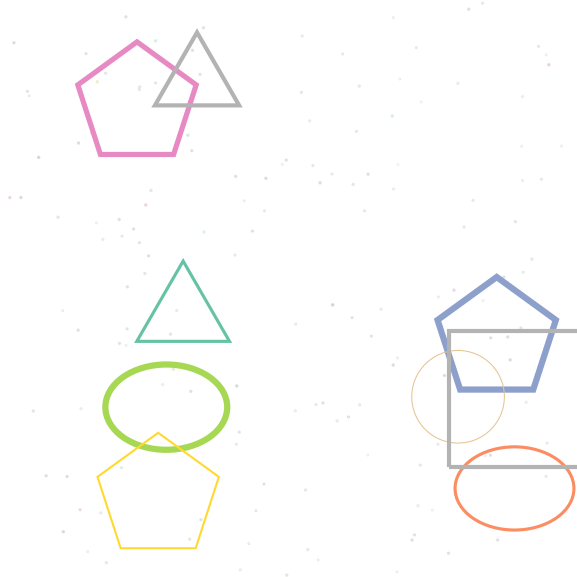[{"shape": "triangle", "thickness": 1.5, "radius": 0.46, "center": [0.317, 0.454]}, {"shape": "oval", "thickness": 1.5, "radius": 0.51, "center": [0.891, 0.153]}, {"shape": "pentagon", "thickness": 3, "radius": 0.54, "center": [0.86, 0.412]}, {"shape": "pentagon", "thickness": 2.5, "radius": 0.54, "center": [0.237, 0.819]}, {"shape": "oval", "thickness": 3, "radius": 0.53, "center": [0.288, 0.294]}, {"shape": "pentagon", "thickness": 1, "radius": 0.55, "center": [0.274, 0.139]}, {"shape": "circle", "thickness": 0.5, "radius": 0.4, "center": [0.793, 0.312]}, {"shape": "triangle", "thickness": 2, "radius": 0.42, "center": [0.341, 0.859]}, {"shape": "square", "thickness": 2, "radius": 0.59, "center": [0.896, 0.308]}]